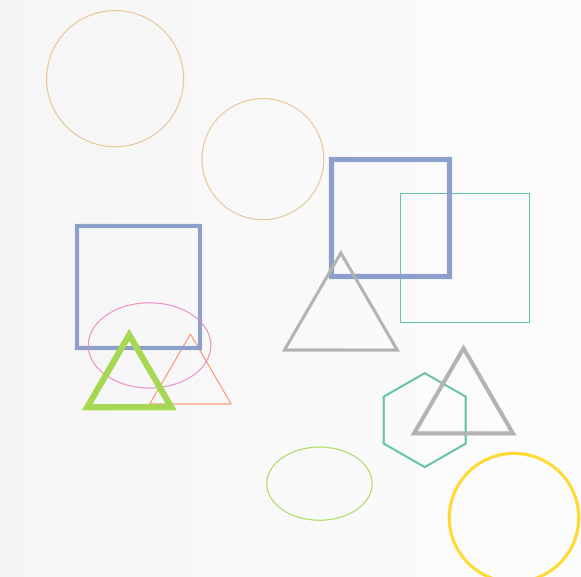[{"shape": "square", "thickness": 0.5, "radius": 0.56, "center": [0.799, 0.553]}, {"shape": "hexagon", "thickness": 1, "radius": 0.41, "center": [0.731, 0.272]}, {"shape": "triangle", "thickness": 0.5, "radius": 0.4, "center": [0.328, 0.34]}, {"shape": "square", "thickness": 2.5, "radius": 0.51, "center": [0.67, 0.622]}, {"shape": "square", "thickness": 2, "radius": 0.53, "center": [0.238, 0.503]}, {"shape": "oval", "thickness": 0.5, "radius": 0.53, "center": [0.257, 0.401]}, {"shape": "oval", "thickness": 0.5, "radius": 0.45, "center": [0.55, 0.162]}, {"shape": "triangle", "thickness": 3, "radius": 0.42, "center": [0.222, 0.336]}, {"shape": "circle", "thickness": 1.5, "radius": 0.56, "center": [0.884, 0.103]}, {"shape": "circle", "thickness": 0.5, "radius": 0.52, "center": [0.452, 0.724]}, {"shape": "circle", "thickness": 0.5, "radius": 0.59, "center": [0.198, 0.863]}, {"shape": "triangle", "thickness": 2, "radius": 0.49, "center": [0.797, 0.298]}, {"shape": "triangle", "thickness": 1.5, "radius": 0.56, "center": [0.586, 0.449]}]